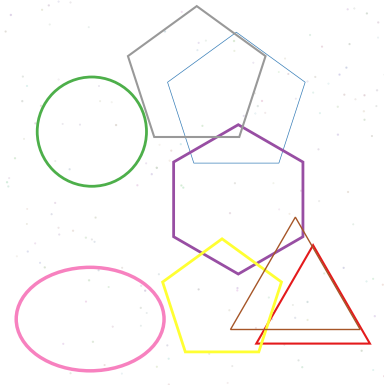[{"shape": "triangle", "thickness": 1.5, "radius": 0.85, "center": [0.813, 0.193]}, {"shape": "pentagon", "thickness": 0.5, "radius": 0.94, "center": [0.614, 0.728]}, {"shape": "circle", "thickness": 2, "radius": 0.71, "center": [0.239, 0.658]}, {"shape": "hexagon", "thickness": 2, "radius": 0.97, "center": [0.619, 0.482]}, {"shape": "pentagon", "thickness": 2, "radius": 0.81, "center": [0.577, 0.217]}, {"shape": "triangle", "thickness": 1, "radius": 0.97, "center": [0.767, 0.241]}, {"shape": "oval", "thickness": 2.5, "radius": 0.96, "center": [0.234, 0.171]}, {"shape": "pentagon", "thickness": 1.5, "radius": 0.94, "center": [0.511, 0.796]}]